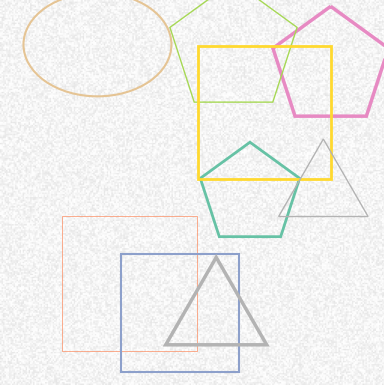[{"shape": "pentagon", "thickness": 2, "radius": 0.68, "center": [0.649, 0.495]}, {"shape": "square", "thickness": 0.5, "radius": 0.88, "center": [0.337, 0.264]}, {"shape": "square", "thickness": 1.5, "radius": 0.77, "center": [0.467, 0.187]}, {"shape": "pentagon", "thickness": 2.5, "radius": 0.79, "center": [0.859, 0.826]}, {"shape": "pentagon", "thickness": 1, "radius": 0.87, "center": [0.607, 0.875]}, {"shape": "square", "thickness": 2, "radius": 0.86, "center": [0.686, 0.707]}, {"shape": "oval", "thickness": 1.5, "radius": 0.96, "center": [0.253, 0.884]}, {"shape": "triangle", "thickness": 2.5, "radius": 0.76, "center": [0.562, 0.18]}, {"shape": "triangle", "thickness": 1, "radius": 0.67, "center": [0.84, 0.505]}]